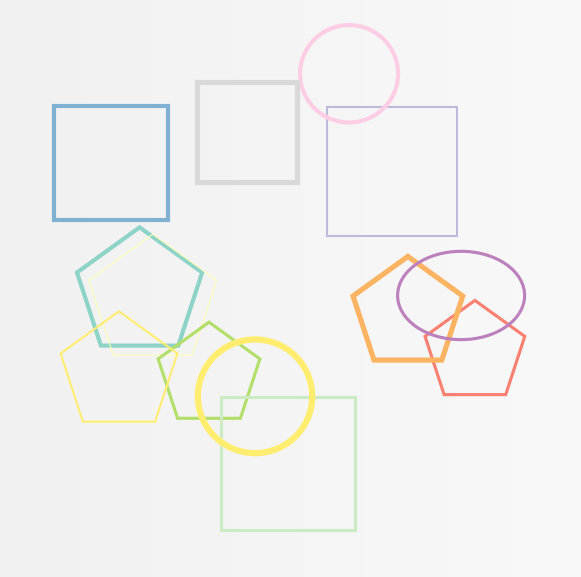[{"shape": "pentagon", "thickness": 2, "radius": 0.57, "center": [0.24, 0.492]}, {"shape": "pentagon", "thickness": 0.5, "radius": 0.58, "center": [0.263, 0.478]}, {"shape": "square", "thickness": 1, "radius": 0.56, "center": [0.675, 0.702]}, {"shape": "pentagon", "thickness": 1.5, "radius": 0.45, "center": [0.817, 0.389]}, {"shape": "square", "thickness": 2, "radius": 0.49, "center": [0.191, 0.717]}, {"shape": "pentagon", "thickness": 2.5, "radius": 0.5, "center": [0.702, 0.456]}, {"shape": "pentagon", "thickness": 1.5, "radius": 0.46, "center": [0.36, 0.349]}, {"shape": "circle", "thickness": 2, "radius": 0.42, "center": [0.601, 0.871]}, {"shape": "square", "thickness": 2.5, "radius": 0.43, "center": [0.425, 0.771]}, {"shape": "oval", "thickness": 1.5, "radius": 0.55, "center": [0.793, 0.487]}, {"shape": "square", "thickness": 1.5, "radius": 0.57, "center": [0.495, 0.196]}, {"shape": "circle", "thickness": 3, "radius": 0.49, "center": [0.439, 0.313]}, {"shape": "pentagon", "thickness": 1, "radius": 0.53, "center": [0.205, 0.354]}]